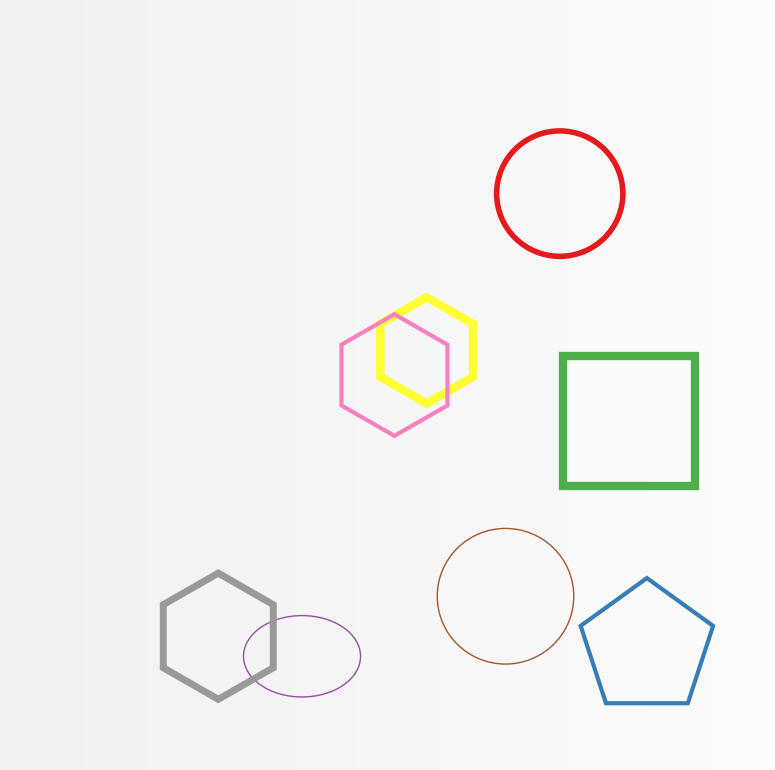[{"shape": "circle", "thickness": 2, "radius": 0.41, "center": [0.722, 0.749]}, {"shape": "pentagon", "thickness": 1.5, "radius": 0.45, "center": [0.835, 0.159]}, {"shape": "square", "thickness": 3, "radius": 0.42, "center": [0.811, 0.453]}, {"shape": "oval", "thickness": 0.5, "radius": 0.38, "center": [0.39, 0.148]}, {"shape": "hexagon", "thickness": 3, "radius": 0.34, "center": [0.551, 0.545]}, {"shape": "circle", "thickness": 0.5, "radius": 0.44, "center": [0.652, 0.226]}, {"shape": "hexagon", "thickness": 1.5, "radius": 0.39, "center": [0.509, 0.513]}, {"shape": "hexagon", "thickness": 2.5, "radius": 0.41, "center": [0.282, 0.174]}]